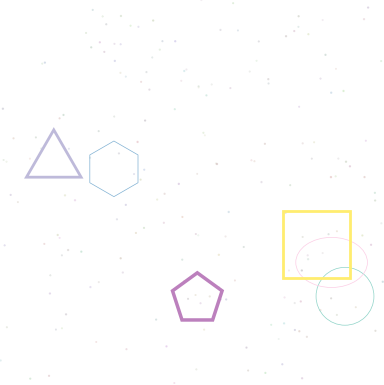[{"shape": "circle", "thickness": 0.5, "radius": 0.38, "center": [0.896, 0.23]}, {"shape": "triangle", "thickness": 2, "radius": 0.41, "center": [0.14, 0.581]}, {"shape": "hexagon", "thickness": 0.5, "radius": 0.36, "center": [0.296, 0.561]}, {"shape": "oval", "thickness": 0.5, "radius": 0.47, "center": [0.861, 0.318]}, {"shape": "pentagon", "thickness": 2.5, "radius": 0.34, "center": [0.512, 0.224]}, {"shape": "square", "thickness": 2, "radius": 0.44, "center": [0.822, 0.364]}]